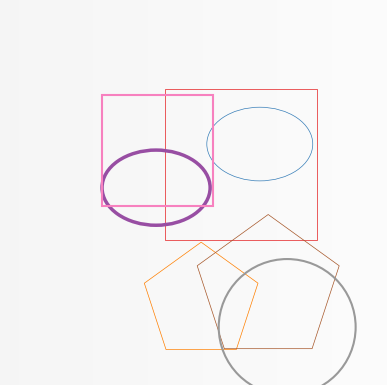[{"shape": "square", "thickness": 0.5, "radius": 0.98, "center": [0.622, 0.573]}, {"shape": "oval", "thickness": 0.5, "radius": 0.68, "center": [0.67, 0.626]}, {"shape": "oval", "thickness": 2.5, "radius": 0.7, "center": [0.403, 0.513]}, {"shape": "pentagon", "thickness": 0.5, "radius": 0.77, "center": [0.519, 0.217]}, {"shape": "pentagon", "thickness": 0.5, "radius": 0.96, "center": [0.692, 0.25]}, {"shape": "square", "thickness": 1.5, "radius": 0.72, "center": [0.407, 0.61]}, {"shape": "circle", "thickness": 1.5, "radius": 0.88, "center": [0.741, 0.15]}]